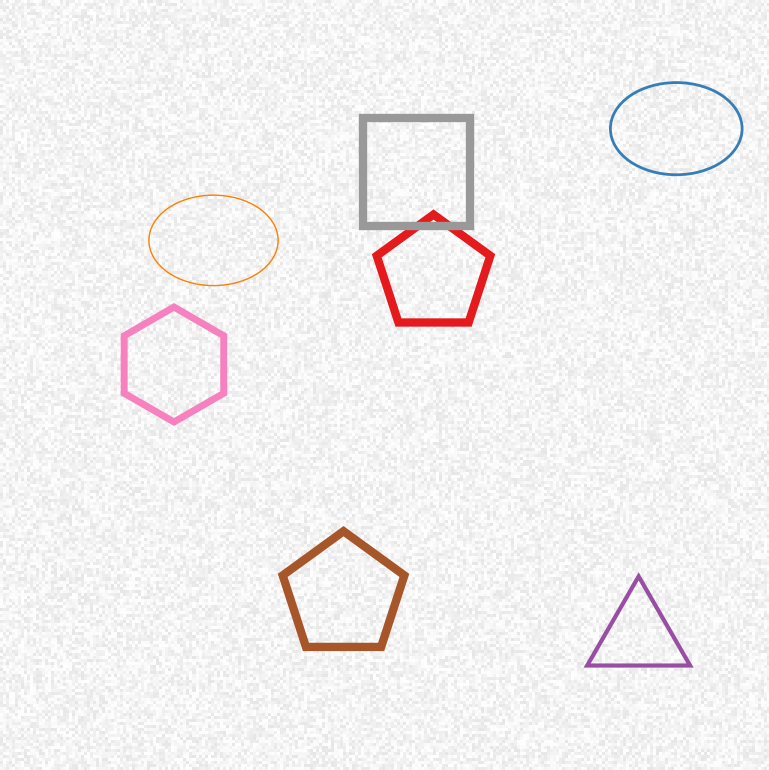[{"shape": "pentagon", "thickness": 3, "radius": 0.39, "center": [0.563, 0.644]}, {"shape": "oval", "thickness": 1, "radius": 0.43, "center": [0.878, 0.833]}, {"shape": "triangle", "thickness": 1.5, "radius": 0.39, "center": [0.829, 0.174]}, {"shape": "oval", "thickness": 0.5, "radius": 0.42, "center": [0.277, 0.688]}, {"shape": "pentagon", "thickness": 3, "radius": 0.42, "center": [0.446, 0.227]}, {"shape": "hexagon", "thickness": 2.5, "radius": 0.37, "center": [0.226, 0.527]}, {"shape": "square", "thickness": 3, "radius": 0.35, "center": [0.541, 0.777]}]